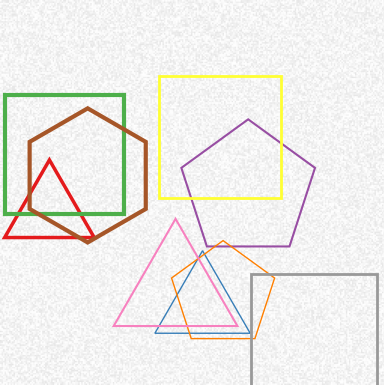[{"shape": "triangle", "thickness": 2.5, "radius": 0.67, "center": [0.128, 0.45]}, {"shape": "triangle", "thickness": 1, "radius": 0.71, "center": [0.526, 0.206]}, {"shape": "square", "thickness": 3, "radius": 0.77, "center": [0.167, 0.599]}, {"shape": "pentagon", "thickness": 1.5, "radius": 0.91, "center": [0.645, 0.508]}, {"shape": "pentagon", "thickness": 1, "radius": 0.7, "center": [0.579, 0.234]}, {"shape": "square", "thickness": 2, "radius": 0.8, "center": [0.571, 0.644]}, {"shape": "hexagon", "thickness": 3, "radius": 0.87, "center": [0.228, 0.544]}, {"shape": "triangle", "thickness": 1.5, "radius": 0.93, "center": [0.456, 0.246]}, {"shape": "square", "thickness": 2, "radius": 0.82, "center": [0.815, 0.125]}]